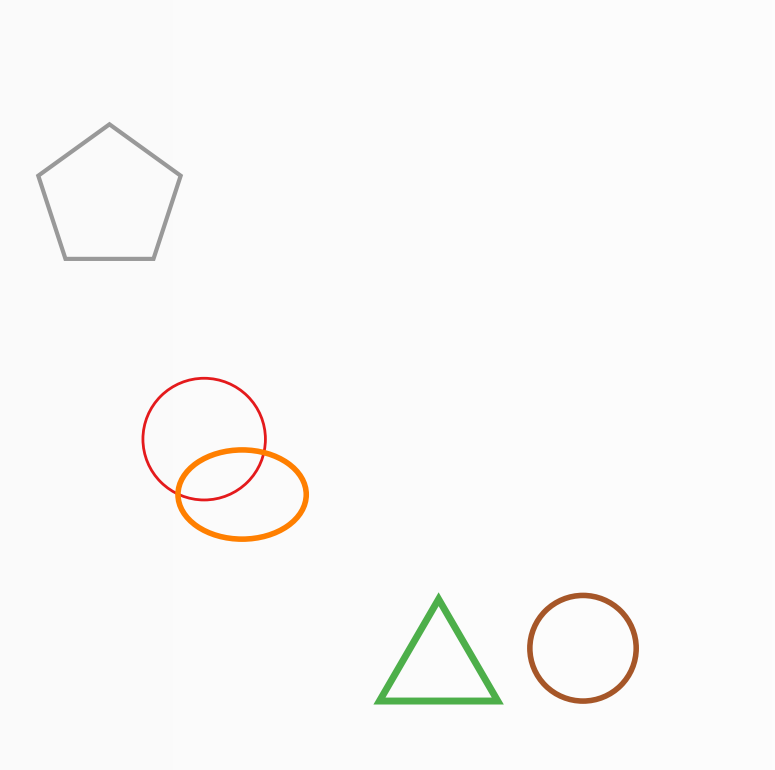[{"shape": "circle", "thickness": 1, "radius": 0.4, "center": [0.263, 0.43]}, {"shape": "triangle", "thickness": 2.5, "radius": 0.44, "center": [0.566, 0.134]}, {"shape": "oval", "thickness": 2, "radius": 0.41, "center": [0.312, 0.358]}, {"shape": "circle", "thickness": 2, "radius": 0.34, "center": [0.752, 0.158]}, {"shape": "pentagon", "thickness": 1.5, "radius": 0.48, "center": [0.141, 0.742]}]